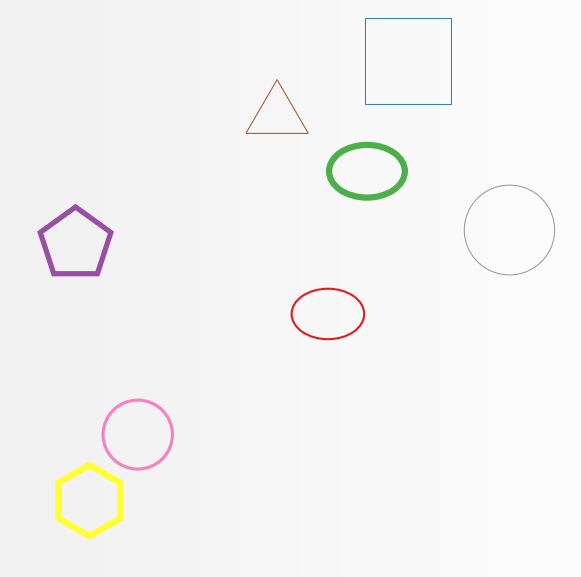[{"shape": "oval", "thickness": 1, "radius": 0.31, "center": [0.564, 0.455]}, {"shape": "square", "thickness": 0.5, "radius": 0.37, "center": [0.702, 0.894]}, {"shape": "oval", "thickness": 3, "radius": 0.33, "center": [0.631, 0.703]}, {"shape": "pentagon", "thickness": 2.5, "radius": 0.32, "center": [0.13, 0.577]}, {"shape": "hexagon", "thickness": 3, "radius": 0.31, "center": [0.154, 0.132]}, {"shape": "triangle", "thickness": 0.5, "radius": 0.31, "center": [0.477, 0.799]}, {"shape": "circle", "thickness": 1.5, "radius": 0.3, "center": [0.237, 0.247]}, {"shape": "circle", "thickness": 0.5, "radius": 0.39, "center": [0.876, 0.601]}]